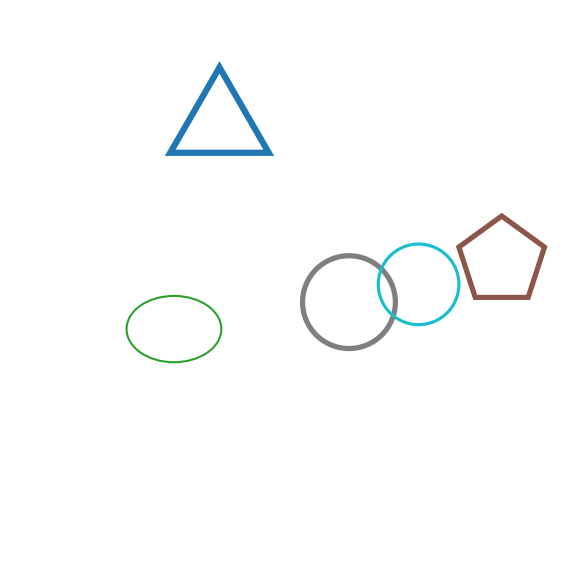[{"shape": "triangle", "thickness": 3, "radius": 0.49, "center": [0.38, 0.784]}, {"shape": "oval", "thickness": 1, "radius": 0.41, "center": [0.301, 0.429]}, {"shape": "pentagon", "thickness": 2.5, "radius": 0.39, "center": [0.869, 0.547]}, {"shape": "circle", "thickness": 2.5, "radius": 0.4, "center": [0.604, 0.476]}, {"shape": "circle", "thickness": 1.5, "radius": 0.35, "center": [0.725, 0.507]}]